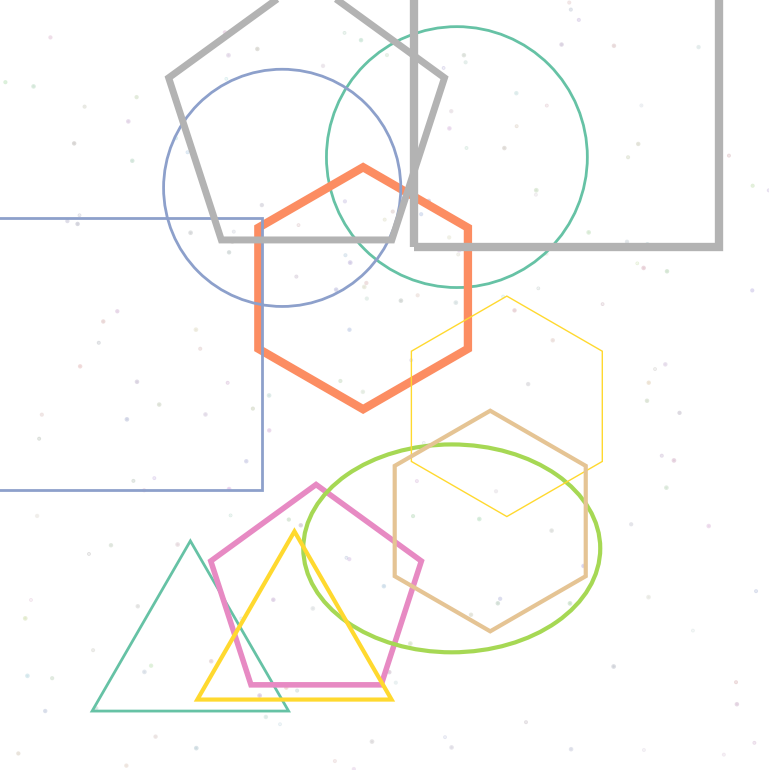[{"shape": "circle", "thickness": 1, "radius": 0.85, "center": [0.593, 0.796]}, {"shape": "triangle", "thickness": 1, "radius": 0.74, "center": [0.247, 0.15]}, {"shape": "hexagon", "thickness": 3, "radius": 0.79, "center": [0.472, 0.626]}, {"shape": "square", "thickness": 1, "radius": 0.88, "center": [0.164, 0.54]}, {"shape": "circle", "thickness": 1, "radius": 0.77, "center": [0.366, 0.756]}, {"shape": "pentagon", "thickness": 2, "radius": 0.72, "center": [0.41, 0.227]}, {"shape": "oval", "thickness": 1.5, "radius": 0.96, "center": [0.587, 0.288]}, {"shape": "hexagon", "thickness": 0.5, "radius": 0.72, "center": [0.658, 0.472]}, {"shape": "triangle", "thickness": 1.5, "radius": 0.73, "center": [0.382, 0.164]}, {"shape": "hexagon", "thickness": 1.5, "radius": 0.72, "center": [0.637, 0.323]}, {"shape": "pentagon", "thickness": 2.5, "radius": 0.94, "center": [0.398, 0.841]}, {"shape": "square", "thickness": 3, "radius": 0.99, "center": [0.736, 0.877]}]